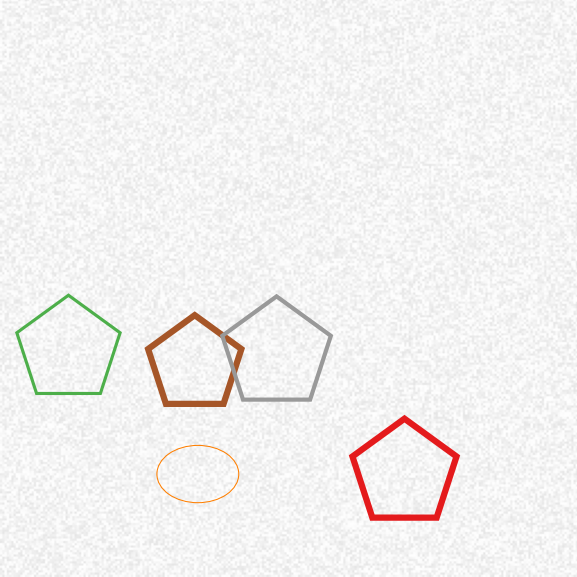[{"shape": "pentagon", "thickness": 3, "radius": 0.47, "center": [0.7, 0.179]}, {"shape": "pentagon", "thickness": 1.5, "radius": 0.47, "center": [0.119, 0.394]}, {"shape": "oval", "thickness": 0.5, "radius": 0.35, "center": [0.343, 0.178]}, {"shape": "pentagon", "thickness": 3, "radius": 0.42, "center": [0.337, 0.368]}, {"shape": "pentagon", "thickness": 2, "radius": 0.49, "center": [0.479, 0.387]}]